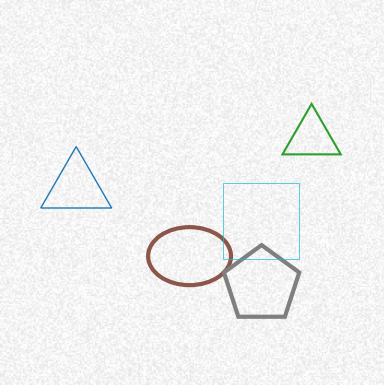[{"shape": "triangle", "thickness": 1, "radius": 0.53, "center": [0.198, 0.513]}, {"shape": "triangle", "thickness": 1.5, "radius": 0.44, "center": [0.809, 0.643]}, {"shape": "oval", "thickness": 3, "radius": 0.54, "center": [0.492, 0.335]}, {"shape": "pentagon", "thickness": 3, "radius": 0.51, "center": [0.679, 0.26]}, {"shape": "square", "thickness": 0.5, "radius": 0.49, "center": [0.677, 0.426]}]